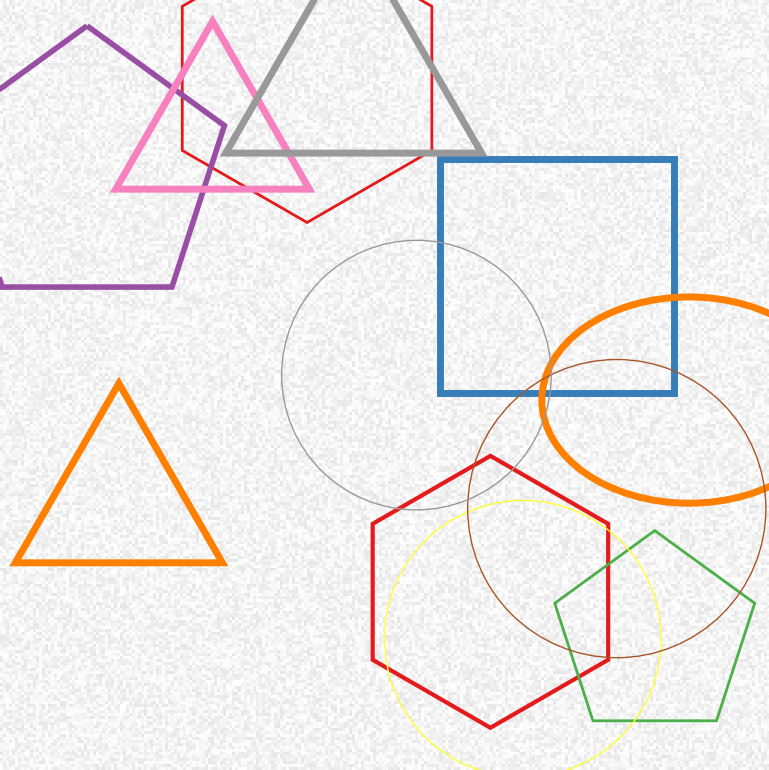[{"shape": "hexagon", "thickness": 1, "radius": 0.94, "center": [0.399, 0.898]}, {"shape": "hexagon", "thickness": 1.5, "radius": 0.88, "center": [0.637, 0.231]}, {"shape": "square", "thickness": 2.5, "radius": 0.76, "center": [0.724, 0.642]}, {"shape": "pentagon", "thickness": 1, "radius": 0.68, "center": [0.85, 0.174]}, {"shape": "pentagon", "thickness": 2, "radius": 0.94, "center": [0.113, 0.779]}, {"shape": "triangle", "thickness": 2.5, "radius": 0.78, "center": [0.154, 0.347]}, {"shape": "oval", "thickness": 2.5, "radius": 0.96, "center": [0.895, 0.48]}, {"shape": "circle", "thickness": 0.5, "radius": 0.9, "center": [0.679, 0.17]}, {"shape": "circle", "thickness": 0.5, "radius": 0.97, "center": [0.801, 0.339]}, {"shape": "triangle", "thickness": 2.5, "radius": 0.73, "center": [0.276, 0.827]}, {"shape": "circle", "thickness": 0.5, "radius": 0.88, "center": [0.541, 0.513]}, {"shape": "triangle", "thickness": 2.5, "radius": 0.96, "center": [0.459, 0.897]}]